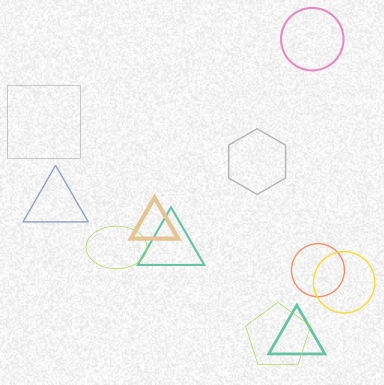[{"shape": "triangle", "thickness": 2, "radius": 0.42, "center": [0.771, 0.123]}, {"shape": "triangle", "thickness": 1.5, "radius": 0.5, "center": [0.444, 0.362]}, {"shape": "circle", "thickness": 1, "radius": 0.34, "center": [0.826, 0.298]}, {"shape": "triangle", "thickness": 1, "radius": 0.49, "center": [0.144, 0.473]}, {"shape": "circle", "thickness": 1.5, "radius": 0.41, "center": [0.811, 0.898]}, {"shape": "oval", "thickness": 0.5, "radius": 0.4, "center": [0.303, 0.357]}, {"shape": "pentagon", "thickness": 0.5, "radius": 0.44, "center": [0.722, 0.126]}, {"shape": "circle", "thickness": 1, "radius": 0.4, "center": [0.894, 0.267]}, {"shape": "triangle", "thickness": 3, "radius": 0.35, "center": [0.401, 0.416]}, {"shape": "hexagon", "thickness": 1, "radius": 0.43, "center": [0.668, 0.58]}, {"shape": "square", "thickness": 0.5, "radius": 0.48, "center": [0.112, 0.685]}]